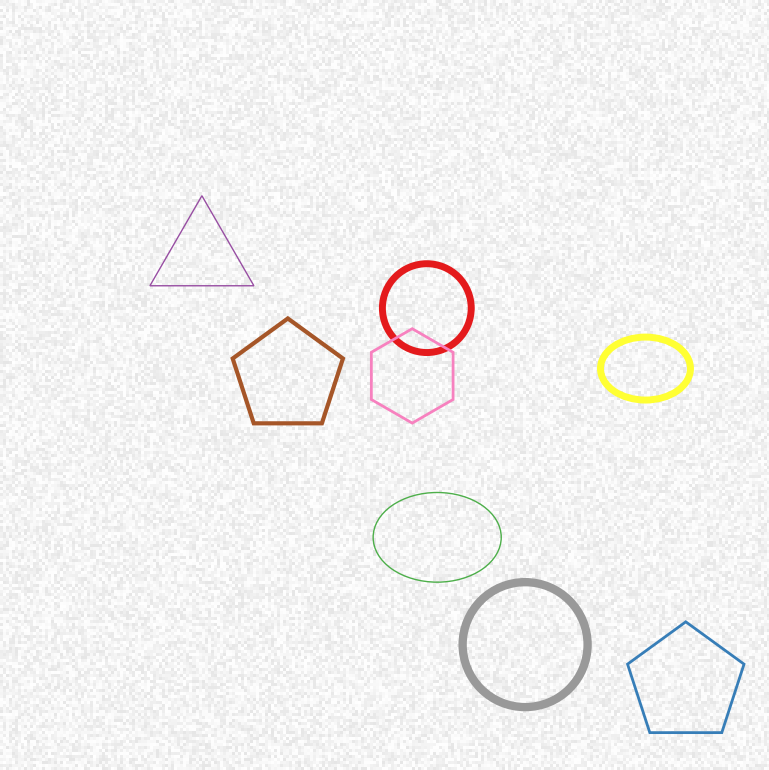[{"shape": "circle", "thickness": 2.5, "radius": 0.29, "center": [0.554, 0.6]}, {"shape": "pentagon", "thickness": 1, "radius": 0.4, "center": [0.891, 0.113]}, {"shape": "oval", "thickness": 0.5, "radius": 0.42, "center": [0.568, 0.302]}, {"shape": "triangle", "thickness": 0.5, "radius": 0.39, "center": [0.262, 0.668]}, {"shape": "oval", "thickness": 2.5, "radius": 0.29, "center": [0.838, 0.521]}, {"shape": "pentagon", "thickness": 1.5, "radius": 0.38, "center": [0.374, 0.511]}, {"shape": "hexagon", "thickness": 1, "radius": 0.31, "center": [0.535, 0.512]}, {"shape": "circle", "thickness": 3, "radius": 0.41, "center": [0.682, 0.163]}]